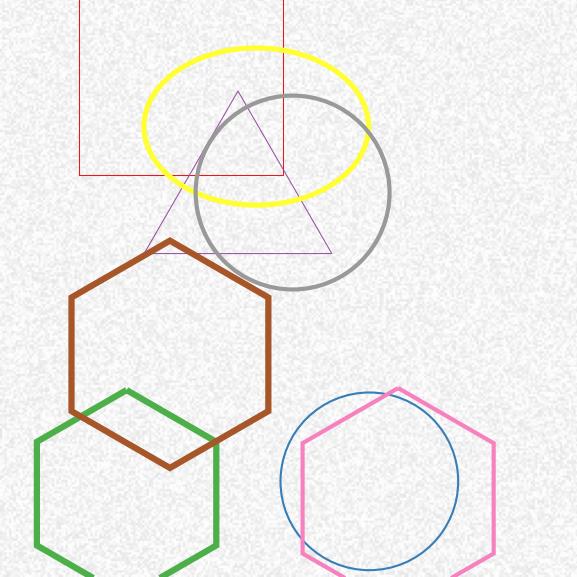[{"shape": "square", "thickness": 0.5, "radius": 0.88, "center": [0.313, 0.872]}, {"shape": "circle", "thickness": 1, "radius": 0.77, "center": [0.64, 0.166]}, {"shape": "hexagon", "thickness": 3, "radius": 0.9, "center": [0.219, 0.144]}, {"shape": "triangle", "thickness": 0.5, "radius": 0.94, "center": [0.412, 0.654]}, {"shape": "oval", "thickness": 2.5, "radius": 0.97, "center": [0.444, 0.78]}, {"shape": "hexagon", "thickness": 3, "radius": 0.98, "center": [0.294, 0.386]}, {"shape": "hexagon", "thickness": 2, "radius": 0.96, "center": [0.689, 0.136]}, {"shape": "circle", "thickness": 2, "radius": 0.84, "center": [0.507, 0.666]}]